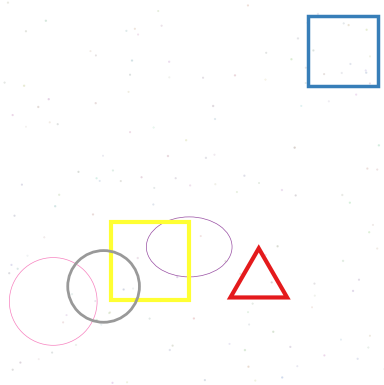[{"shape": "triangle", "thickness": 3, "radius": 0.42, "center": [0.672, 0.27]}, {"shape": "square", "thickness": 2.5, "radius": 0.45, "center": [0.891, 0.867]}, {"shape": "oval", "thickness": 0.5, "radius": 0.56, "center": [0.491, 0.359]}, {"shape": "square", "thickness": 3, "radius": 0.51, "center": [0.39, 0.321]}, {"shape": "circle", "thickness": 0.5, "radius": 0.57, "center": [0.138, 0.217]}, {"shape": "circle", "thickness": 2, "radius": 0.47, "center": [0.269, 0.256]}]